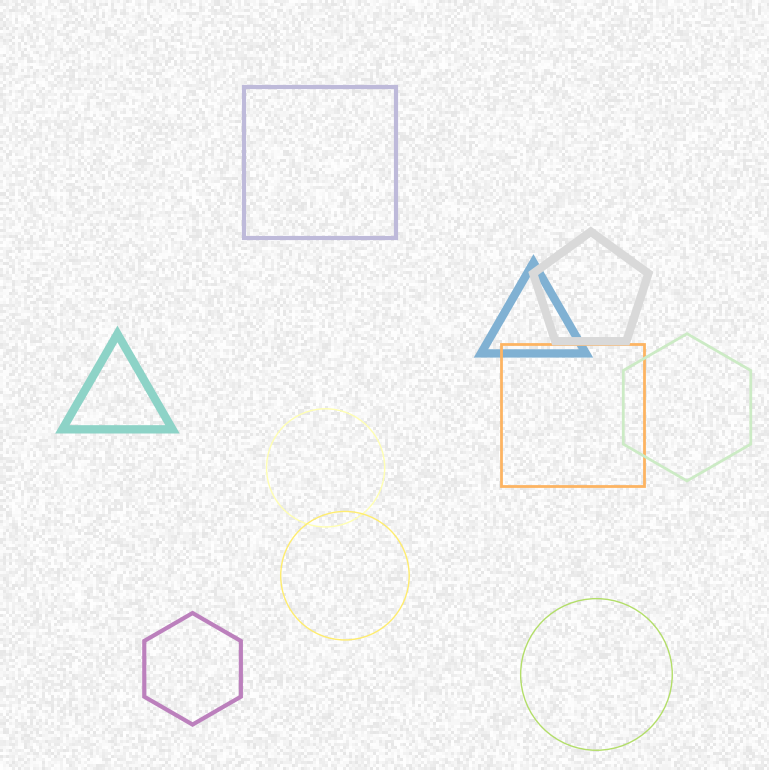[{"shape": "triangle", "thickness": 3, "radius": 0.41, "center": [0.153, 0.484]}, {"shape": "circle", "thickness": 0.5, "radius": 0.38, "center": [0.423, 0.392]}, {"shape": "square", "thickness": 1.5, "radius": 0.49, "center": [0.416, 0.789]}, {"shape": "triangle", "thickness": 3, "radius": 0.39, "center": [0.693, 0.58]}, {"shape": "square", "thickness": 1, "radius": 0.46, "center": [0.744, 0.461]}, {"shape": "circle", "thickness": 0.5, "radius": 0.49, "center": [0.775, 0.124]}, {"shape": "pentagon", "thickness": 3, "radius": 0.39, "center": [0.767, 0.621]}, {"shape": "hexagon", "thickness": 1.5, "radius": 0.36, "center": [0.25, 0.131]}, {"shape": "hexagon", "thickness": 1, "radius": 0.48, "center": [0.892, 0.471]}, {"shape": "circle", "thickness": 0.5, "radius": 0.42, "center": [0.448, 0.252]}]